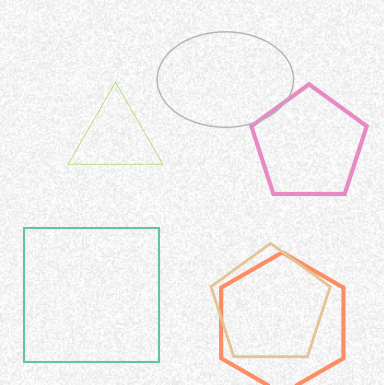[{"shape": "square", "thickness": 1.5, "radius": 0.87, "center": [0.238, 0.234]}, {"shape": "hexagon", "thickness": 3, "radius": 0.92, "center": [0.733, 0.161]}, {"shape": "pentagon", "thickness": 3, "radius": 0.79, "center": [0.803, 0.624]}, {"shape": "triangle", "thickness": 0.5, "radius": 0.71, "center": [0.3, 0.644]}, {"shape": "pentagon", "thickness": 2, "radius": 0.81, "center": [0.703, 0.205]}, {"shape": "oval", "thickness": 1, "radius": 0.89, "center": [0.585, 0.793]}]